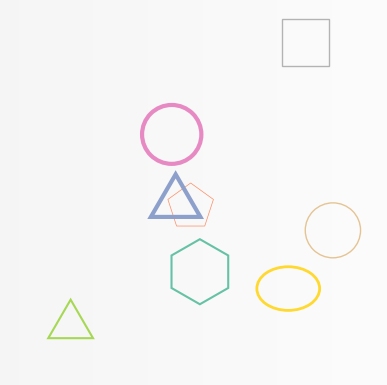[{"shape": "hexagon", "thickness": 1.5, "radius": 0.42, "center": [0.516, 0.294]}, {"shape": "pentagon", "thickness": 0.5, "radius": 0.31, "center": [0.492, 0.463]}, {"shape": "triangle", "thickness": 3, "radius": 0.37, "center": [0.453, 0.473]}, {"shape": "circle", "thickness": 3, "radius": 0.38, "center": [0.443, 0.651]}, {"shape": "triangle", "thickness": 1.5, "radius": 0.33, "center": [0.182, 0.155]}, {"shape": "oval", "thickness": 2, "radius": 0.41, "center": [0.744, 0.25]}, {"shape": "circle", "thickness": 1, "radius": 0.36, "center": [0.859, 0.402]}, {"shape": "square", "thickness": 1, "radius": 0.31, "center": [0.788, 0.89]}]